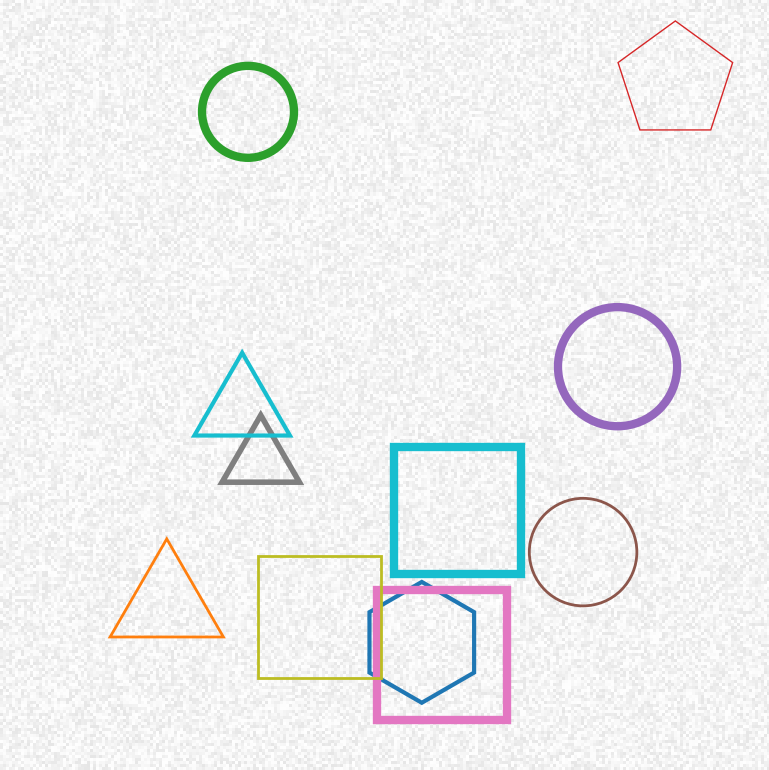[{"shape": "hexagon", "thickness": 1.5, "radius": 0.39, "center": [0.548, 0.166]}, {"shape": "triangle", "thickness": 1, "radius": 0.42, "center": [0.217, 0.215]}, {"shape": "circle", "thickness": 3, "radius": 0.3, "center": [0.322, 0.855]}, {"shape": "pentagon", "thickness": 0.5, "radius": 0.39, "center": [0.877, 0.895]}, {"shape": "circle", "thickness": 3, "radius": 0.39, "center": [0.802, 0.524]}, {"shape": "circle", "thickness": 1, "radius": 0.35, "center": [0.757, 0.283]}, {"shape": "square", "thickness": 3, "radius": 0.42, "center": [0.574, 0.15]}, {"shape": "triangle", "thickness": 2, "radius": 0.29, "center": [0.339, 0.403]}, {"shape": "square", "thickness": 1, "radius": 0.4, "center": [0.415, 0.199]}, {"shape": "triangle", "thickness": 1.5, "radius": 0.36, "center": [0.314, 0.47]}, {"shape": "square", "thickness": 3, "radius": 0.41, "center": [0.594, 0.337]}]